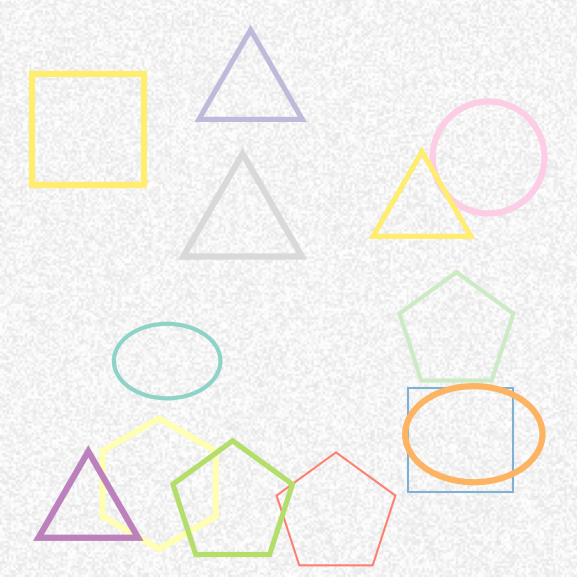[{"shape": "oval", "thickness": 2, "radius": 0.46, "center": [0.289, 0.374]}, {"shape": "hexagon", "thickness": 3, "radius": 0.57, "center": [0.275, 0.162]}, {"shape": "triangle", "thickness": 2.5, "radius": 0.52, "center": [0.434, 0.844]}, {"shape": "pentagon", "thickness": 1, "radius": 0.54, "center": [0.582, 0.108]}, {"shape": "square", "thickness": 1, "radius": 0.45, "center": [0.798, 0.238]}, {"shape": "oval", "thickness": 3, "radius": 0.59, "center": [0.82, 0.247]}, {"shape": "pentagon", "thickness": 2.5, "radius": 0.54, "center": [0.403, 0.127]}, {"shape": "circle", "thickness": 3, "radius": 0.48, "center": [0.846, 0.726]}, {"shape": "triangle", "thickness": 3, "radius": 0.59, "center": [0.42, 0.614]}, {"shape": "triangle", "thickness": 3, "radius": 0.5, "center": [0.153, 0.118]}, {"shape": "pentagon", "thickness": 2, "radius": 0.52, "center": [0.79, 0.424]}, {"shape": "triangle", "thickness": 2.5, "radius": 0.49, "center": [0.731, 0.639]}, {"shape": "square", "thickness": 3, "radius": 0.48, "center": [0.153, 0.775]}]